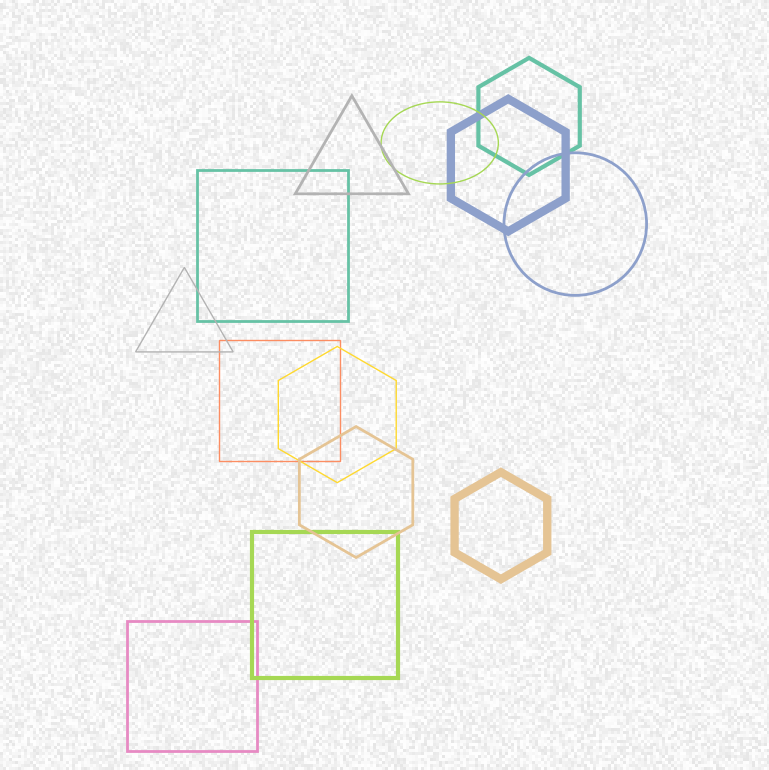[{"shape": "hexagon", "thickness": 1.5, "radius": 0.38, "center": [0.687, 0.849]}, {"shape": "square", "thickness": 1, "radius": 0.49, "center": [0.354, 0.681]}, {"shape": "square", "thickness": 0.5, "radius": 0.39, "center": [0.363, 0.48]}, {"shape": "hexagon", "thickness": 3, "radius": 0.43, "center": [0.66, 0.786]}, {"shape": "circle", "thickness": 1, "radius": 0.46, "center": [0.747, 0.709]}, {"shape": "square", "thickness": 1, "radius": 0.42, "center": [0.25, 0.11]}, {"shape": "oval", "thickness": 0.5, "radius": 0.38, "center": [0.571, 0.814]}, {"shape": "square", "thickness": 1.5, "radius": 0.47, "center": [0.422, 0.214]}, {"shape": "hexagon", "thickness": 0.5, "radius": 0.44, "center": [0.438, 0.462]}, {"shape": "hexagon", "thickness": 3, "radius": 0.35, "center": [0.651, 0.317]}, {"shape": "hexagon", "thickness": 1, "radius": 0.43, "center": [0.462, 0.361]}, {"shape": "triangle", "thickness": 1, "radius": 0.42, "center": [0.457, 0.791]}, {"shape": "triangle", "thickness": 0.5, "radius": 0.37, "center": [0.239, 0.58]}]